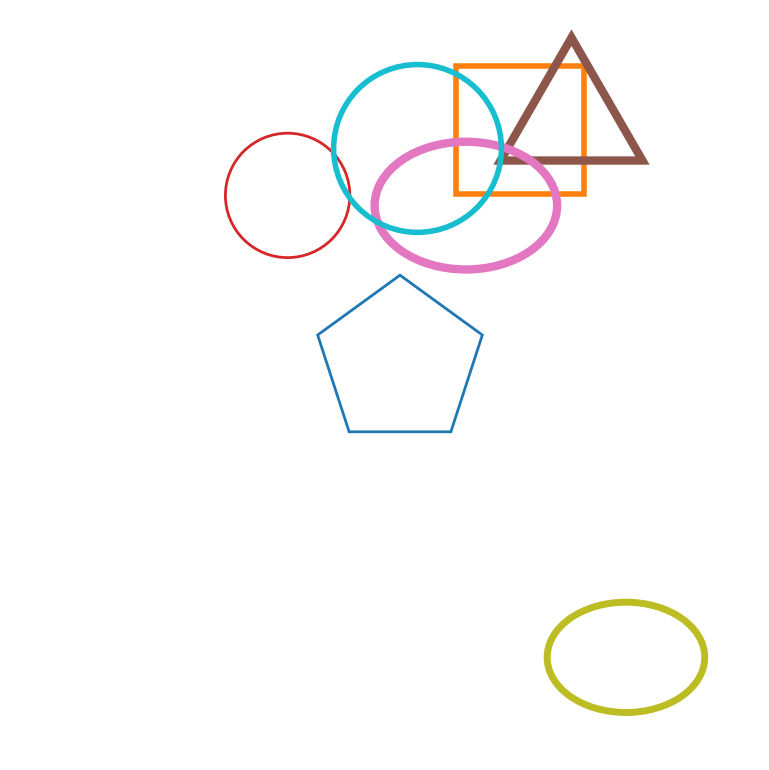[{"shape": "pentagon", "thickness": 1, "radius": 0.56, "center": [0.519, 0.53]}, {"shape": "square", "thickness": 2, "radius": 0.42, "center": [0.675, 0.831]}, {"shape": "circle", "thickness": 1, "radius": 0.4, "center": [0.374, 0.746]}, {"shape": "triangle", "thickness": 3, "radius": 0.53, "center": [0.742, 0.845]}, {"shape": "oval", "thickness": 3, "radius": 0.59, "center": [0.605, 0.733]}, {"shape": "oval", "thickness": 2.5, "radius": 0.51, "center": [0.813, 0.146]}, {"shape": "circle", "thickness": 2, "radius": 0.54, "center": [0.542, 0.807]}]